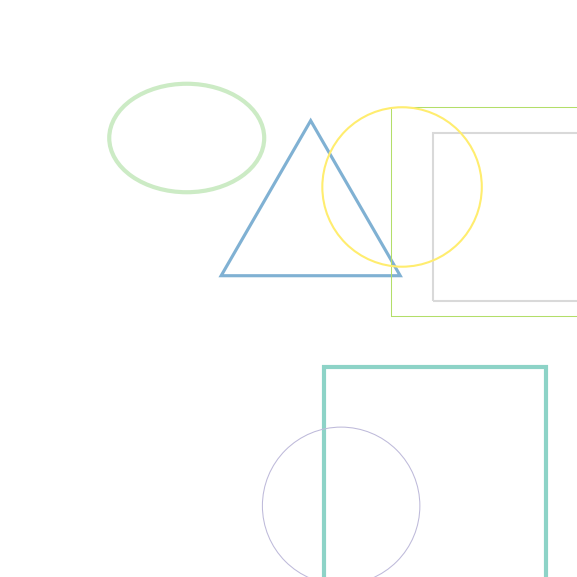[{"shape": "square", "thickness": 2, "radius": 0.96, "center": [0.754, 0.172]}, {"shape": "circle", "thickness": 0.5, "radius": 0.68, "center": [0.591, 0.123]}, {"shape": "triangle", "thickness": 1.5, "radius": 0.9, "center": [0.538, 0.611]}, {"shape": "square", "thickness": 0.5, "radius": 0.9, "center": [0.858, 0.633]}, {"shape": "square", "thickness": 1, "radius": 0.73, "center": [0.896, 0.623]}, {"shape": "oval", "thickness": 2, "radius": 0.67, "center": [0.323, 0.76]}, {"shape": "circle", "thickness": 1, "radius": 0.69, "center": [0.696, 0.675]}]